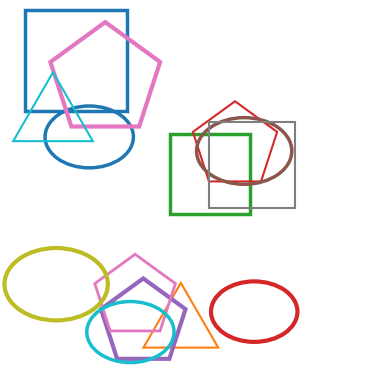[{"shape": "square", "thickness": 2.5, "radius": 0.66, "center": [0.197, 0.842]}, {"shape": "oval", "thickness": 2.5, "radius": 0.57, "center": [0.232, 0.644]}, {"shape": "triangle", "thickness": 1.5, "radius": 0.56, "center": [0.47, 0.153]}, {"shape": "square", "thickness": 2.5, "radius": 0.52, "center": [0.546, 0.548]}, {"shape": "pentagon", "thickness": 1.5, "radius": 0.58, "center": [0.61, 0.622]}, {"shape": "oval", "thickness": 3, "radius": 0.56, "center": [0.66, 0.191]}, {"shape": "pentagon", "thickness": 3, "radius": 0.58, "center": [0.372, 0.161]}, {"shape": "oval", "thickness": 2.5, "radius": 0.62, "center": [0.634, 0.608]}, {"shape": "pentagon", "thickness": 3, "radius": 0.75, "center": [0.273, 0.793]}, {"shape": "pentagon", "thickness": 2, "radius": 0.55, "center": [0.351, 0.229]}, {"shape": "square", "thickness": 1.5, "radius": 0.56, "center": [0.655, 0.571]}, {"shape": "oval", "thickness": 3, "radius": 0.67, "center": [0.146, 0.262]}, {"shape": "oval", "thickness": 2.5, "radius": 0.57, "center": [0.339, 0.138]}, {"shape": "triangle", "thickness": 1.5, "radius": 0.6, "center": [0.138, 0.693]}]